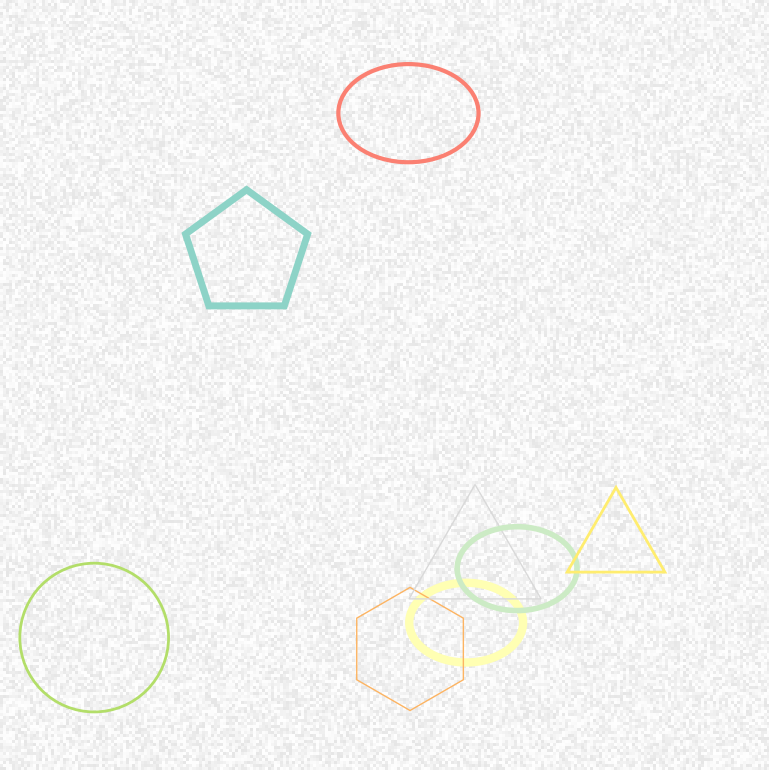[{"shape": "pentagon", "thickness": 2.5, "radius": 0.42, "center": [0.32, 0.67]}, {"shape": "oval", "thickness": 3, "radius": 0.37, "center": [0.605, 0.191]}, {"shape": "oval", "thickness": 1.5, "radius": 0.46, "center": [0.53, 0.853]}, {"shape": "hexagon", "thickness": 0.5, "radius": 0.4, "center": [0.533, 0.157]}, {"shape": "circle", "thickness": 1, "radius": 0.48, "center": [0.122, 0.172]}, {"shape": "triangle", "thickness": 0.5, "radius": 0.5, "center": [0.617, 0.272]}, {"shape": "oval", "thickness": 2, "radius": 0.39, "center": [0.672, 0.262]}, {"shape": "triangle", "thickness": 1, "radius": 0.37, "center": [0.8, 0.294]}]